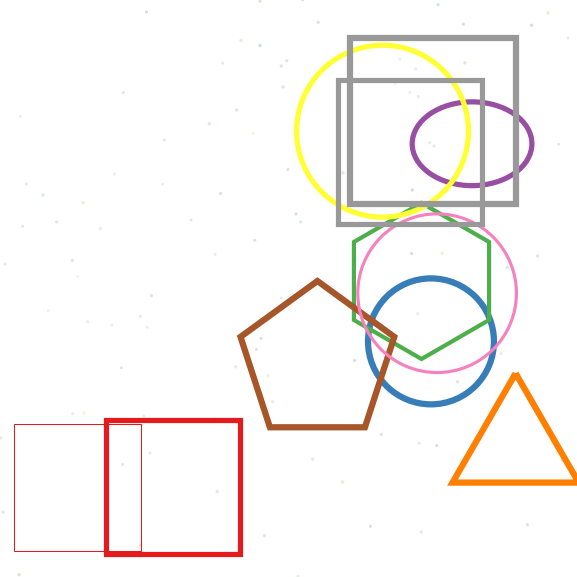[{"shape": "square", "thickness": 2.5, "radius": 0.58, "center": [0.299, 0.156]}, {"shape": "square", "thickness": 0.5, "radius": 0.55, "center": [0.134, 0.155]}, {"shape": "circle", "thickness": 3, "radius": 0.55, "center": [0.746, 0.408]}, {"shape": "hexagon", "thickness": 2, "radius": 0.68, "center": [0.73, 0.513]}, {"shape": "oval", "thickness": 2.5, "radius": 0.52, "center": [0.817, 0.75]}, {"shape": "triangle", "thickness": 3, "radius": 0.63, "center": [0.893, 0.227]}, {"shape": "circle", "thickness": 2.5, "radius": 0.74, "center": [0.662, 0.772]}, {"shape": "pentagon", "thickness": 3, "radius": 0.7, "center": [0.55, 0.373]}, {"shape": "circle", "thickness": 1.5, "radius": 0.69, "center": [0.757, 0.491]}, {"shape": "square", "thickness": 3, "radius": 0.72, "center": [0.749, 0.79]}, {"shape": "square", "thickness": 2.5, "radius": 0.62, "center": [0.71, 0.736]}]